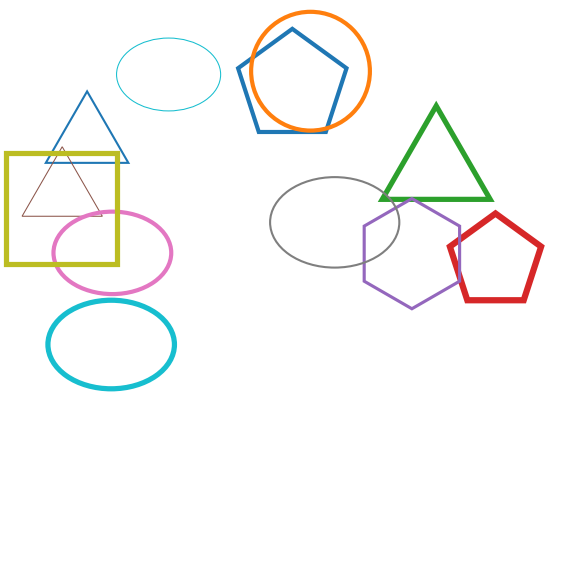[{"shape": "pentagon", "thickness": 2, "radius": 0.49, "center": [0.506, 0.85]}, {"shape": "triangle", "thickness": 1, "radius": 0.41, "center": [0.151, 0.758]}, {"shape": "circle", "thickness": 2, "radius": 0.51, "center": [0.538, 0.876]}, {"shape": "triangle", "thickness": 2.5, "radius": 0.54, "center": [0.755, 0.708]}, {"shape": "pentagon", "thickness": 3, "radius": 0.42, "center": [0.858, 0.546]}, {"shape": "hexagon", "thickness": 1.5, "radius": 0.48, "center": [0.713, 0.56]}, {"shape": "triangle", "thickness": 0.5, "radius": 0.4, "center": [0.108, 0.665]}, {"shape": "oval", "thickness": 2, "radius": 0.51, "center": [0.195, 0.561]}, {"shape": "oval", "thickness": 1, "radius": 0.56, "center": [0.58, 0.614]}, {"shape": "square", "thickness": 2.5, "radius": 0.48, "center": [0.107, 0.638]}, {"shape": "oval", "thickness": 2.5, "radius": 0.55, "center": [0.193, 0.403]}, {"shape": "oval", "thickness": 0.5, "radius": 0.45, "center": [0.292, 0.87]}]